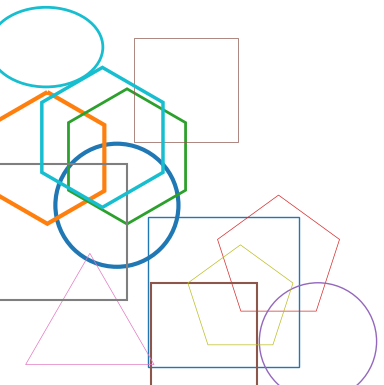[{"shape": "square", "thickness": 1, "radius": 0.98, "center": [0.581, 0.241]}, {"shape": "circle", "thickness": 3, "radius": 0.8, "center": [0.304, 0.467]}, {"shape": "hexagon", "thickness": 3, "radius": 0.86, "center": [0.123, 0.59]}, {"shape": "hexagon", "thickness": 2, "radius": 0.88, "center": [0.33, 0.594]}, {"shape": "pentagon", "thickness": 0.5, "radius": 0.83, "center": [0.723, 0.327]}, {"shape": "circle", "thickness": 1, "radius": 0.76, "center": [0.826, 0.113]}, {"shape": "square", "thickness": 1.5, "radius": 0.68, "center": [0.53, 0.128]}, {"shape": "square", "thickness": 0.5, "radius": 0.67, "center": [0.482, 0.767]}, {"shape": "triangle", "thickness": 0.5, "radius": 0.96, "center": [0.233, 0.149]}, {"shape": "square", "thickness": 1.5, "radius": 0.88, "center": [0.153, 0.397]}, {"shape": "pentagon", "thickness": 0.5, "radius": 0.72, "center": [0.624, 0.22]}, {"shape": "hexagon", "thickness": 2.5, "radius": 0.91, "center": [0.266, 0.643]}, {"shape": "oval", "thickness": 2, "radius": 0.74, "center": [0.119, 0.878]}]